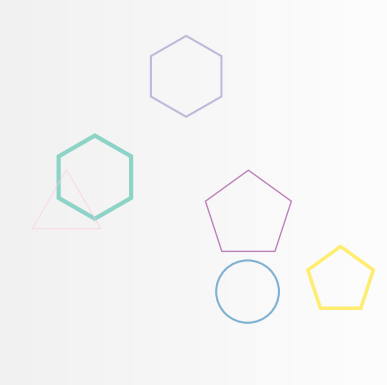[{"shape": "hexagon", "thickness": 3, "radius": 0.54, "center": [0.245, 0.54]}, {"shape": "hexagon", "thickness": 1.5, "radius": 0.53, "center": [0.48, 0.802]}, {"shape": "circle", "thickness": 1.5, "radius": 0.4, "center": [0.639, 0.243]}, {"shape": "triangle", "thickness": 0.5, "radius": 0.51, "center": [0.172, 0.457]}, {"shape": "pentagon", "thickness": 1, "radius": 0.58, "center": [0.641, 0.441]}, {"shape": "pentagon", "thickness": 2.5, "radius": 0.44, "center": [0.879, 0.271]}]